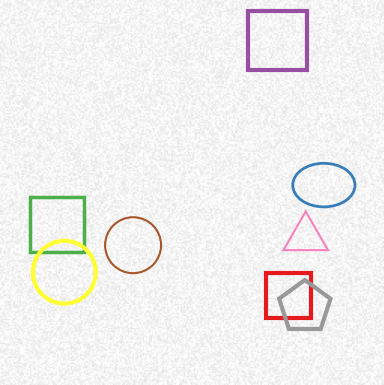[{"shape": "square", "thickness": 3, "radius": 0.29, "center": [0.749, 0.233]}, {"shape": "oval", "thickness": 2, "radius": 0.4, "center": [0.841, 0.519]}, {"shape": "square", "thickness": 2.5, "radius": 0.35, "center": [0.148, 0.417]}, {"shape": "square", "thickness": 3, "radius": 0.38, "center": [0.721, 0.896]}, {"shape": "circle", "thickness": 3, "radius": 0.41, "center": [0.167, 0.293]}, {"shape": "circle", "thickness": 1.5, "radius": 0.36, "center": [0.346, 0.363]}, {"shape": "triangle", "thickness": 1.5, "radius": 0.33, "center": [0.794, 0.384]}, {"shape": "pentagon", "thickness": 3, "radius": 0.35, "center": [0.792, 0.202]}]